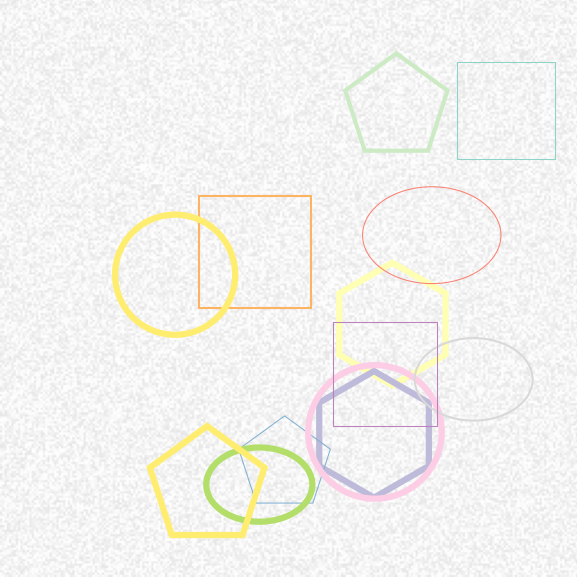[{"shape": "square", "thickness": 0.5, "radius": 0.42, "center": [0.876, 0.808]}, {"shape": "hexagon", "thickness": 3, "radius": 0.53, "center": [0.679, 0.438]}, {"shape": "hexagon", "thickness": 3, "radius": 0.55, "center": [0.648, 0.247]}, {"shape": "oval", "thickness": 0.5, "radius": 0.6, "center": [0.748, 0.592]}, {"shape": "pentagon", "thickness": 0.5, "radius": 0.42, "center": [0.493, 0.196]}, {"shape": "square", "thickness": 1, "radius": 0.49, "center": [0.441, 0.563]}, {"shape": "oval", "thickness": 3, "radius": 0.46, "center": [0.449, 0.16]}, {"shape": "circle", "thickness": 3, "radius": 0.58, "center": [0.649, 0.251]}, {"shape": "oval", "thickness": 1, "radius": 0.51, "center": [0.82, 0.342]}, {"shape": "square", "thickness": 0.5, "radius": 0.45, "center": [0.666, 0.352]}, {"shape": "pentagon", "thickness": 2, "radius": 0.47, "center": [0.686, 0.813]}, {"shape": "pentagon", "thickness": 3, "radius": 0.52, "center": [0.359, 0.157]}, {"shape": "circle", "thickness": 3, "radius": 0.52, "center": [0.303, 0.523]}]